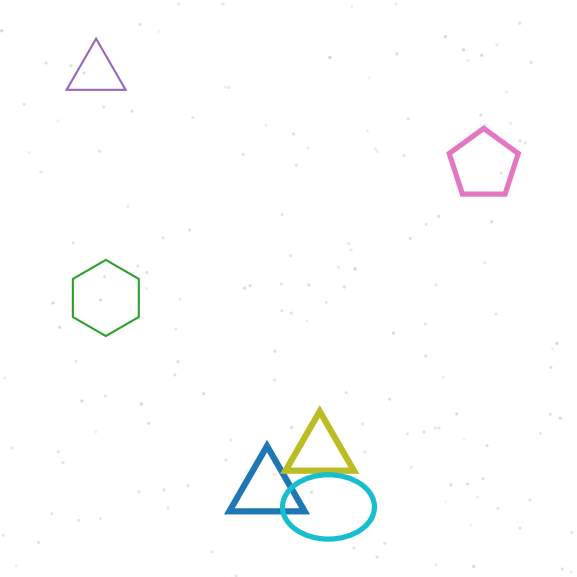[{"shape": "triangle", "thickness": 3, "radius": 0.38, "center": [0.462, 0.151]}, {"shape": "hexagon", "thickness": 1, "radius": 0.33, "center": [0.183, 0.483]}, {"shape": "triangle", "thickness": 1, "radius": 0.3, "center": [0.166, 0.873]}, {"shape": "pentagon", "thickness": 2.5, "radius": 0.31, "center": [0.838, 0.714]}, {"shape": "triangle", "thickness": 3, "radius": 0.34, "center": [0.554, 0.218]}, {"shape": "oval", "thickness": 2.5, "radius": 0.4, "center": [0.569, 0.121]}]